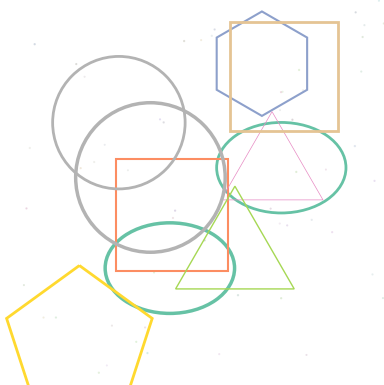[{"shape": "oval", "thickness": 2.5, "radius": 0.84, "center": [0.441, 0.304]}, {"shape": "oval", "thickness": 2, "radius": 0.84, "center": [0.731, 0.564]}, {"shape": "square", "thickness": 1.5, "radius": 0.73, "center": [0.447, 0.442]}, {"shape": "hexagon", "thickness": 1.5, "radius": 0.68, "center": [0.68, 0.835]}, {"shape": "triangle", "thickness": 0.5, "radius": 0.76, "center": [0.707, 0.557]}, {"shape": "triangle", "thickness": 1, "radius": 0.89, "center": [0.61, 0.338]}, {"shape": "pentagon", "thickness": 2, "radius": 0.99, "center": [0.206, 0.112]}, {"shape": "square", "thickness": 2, "radius": 0.7, "center": [0.738, 0.801]}, {"shape": "circle", "thickness": 2, "radius": 0.86, "center": [0.309, 0.681]}, {"shape": "circle", "thickness": 2.5, "radius": 0.97, "center": [0.391, 0.539]}]